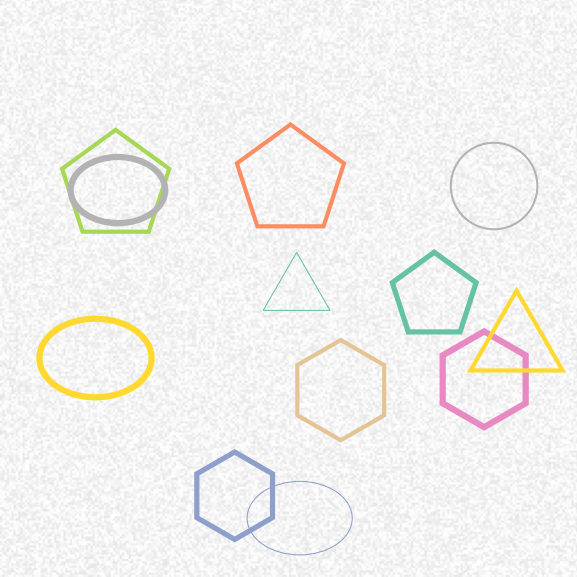[{"shape": "triangle", "thickness": 0.5, "radius": 0.33, "center": [0.514, 0.495]}, {"shape": "pentagon", "thickness": 2.5, "radius": 0.38, "center": [0.752, 0.486]}, {"shape": "pentagon", "thickness": 2, "radius": 0.49, "center": [0.503, 0.686]}, {"shape": "hexagon", "thickness": 2.5, "radius": 0.38, "center": [0.406, 0.141]}, {"shape": "oval", "thickness": 0.5, "radius": 0.45, "center": [0.519, 0.102]}, {"shape": "hexagon", "thickness": 3, "radius": 0.41, "center": [0.838, 0.342]}, {"shape": "pentagon", "thickness": 2, "radius": 0.49, "center": [0.2, 0.677]}, {"shape": "triangle", "thickness": 2, "radius": 0.46, "center": [0.895, 0.404]}, {"shape": "oval", "thickness": 3, "radius": 0.49, "center": [0.165, 0.379]}, {"shape": "hexagon", "thickness": 2, "radius": 0.43, "center": [0.59, 0.324]}, {"shape": "oval", "thickness": 3, "radius": 0.41, "center": [0.204, 0.67]}, {"shape": "circle", "thickness": 1, "radius": 0.37, "center": [0.856, 0.677]}]